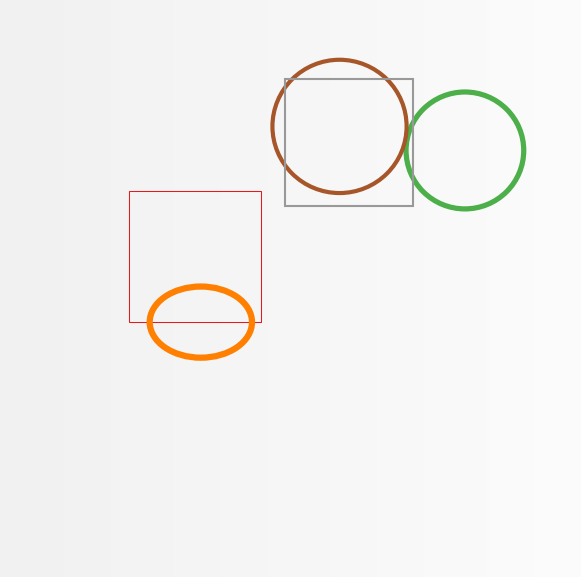[{"shape": "square", "thickness": 0.5, "radius": 0.57, "center": [0.336, 0.555]}, {"shape": "circle", "thickness": 2.5, "radius": 0.51, "center": [0.8, 0.739]}, {"shape": "oval", "thickness": 3, "radius": 0.44, "center": [0.346, 0.441]}, {"shape": "circle", "thickness": 2, "radius": 0.58, "center": [0.584, 0.78]}, {"shape": "square", "thickness": 1, "radius": 0.55, "center": [0.6, 0.752]}]